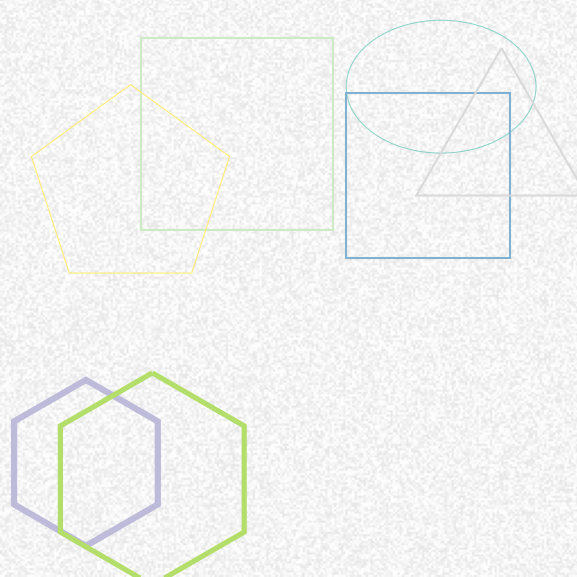[{"shape": "oval", "thickness": 0.5, "radius": 0.82, "center": [0.764, 0.849]}, {"shape": "hexagon", "thickness": 3, "radius": 0.72, "center": [0.149, 0.198]}, {"shape": "square", "thickness": 1, "radius": 0.71, "center": [0.741, 0.695]}, {"shape": "hexagon", "thickness": 2.5, "radius": 0.92, "center": [0.264, 0.17]}, {"shape": "triangle", "thickness": 1, "radius": 0.85, "center": [0.868, 0.746]}, {"shape": "square", "thickness": 1, "radius": 0.83, "center": [0.411, 0.767]}, {"shape": "pentagon", "thickness": 0.5, "radius": 0.9, "center": [0.226, 0.672]}]